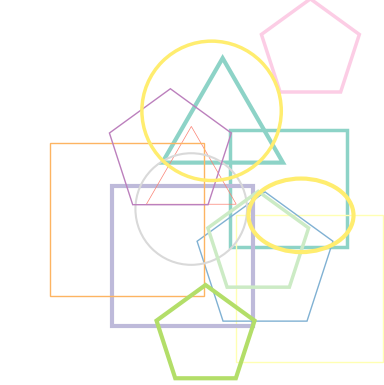[{"shape": "triangle", "thickness": 3, "radius": 0.9, "center": [0.578, 0.668]}, {"shape": "square", "thickness": 2.5, "radius": 0.76, "center": [0.749, 0.511]}, {"shape": "square", "thickness": 1, "radius": 0.95, "center": [0.805, 0.25]}, {"shape": "square", "thickness": 3, "radius": 0.91, "center": [0.474, 0.335]}, {"shape": "triangle", "thickness": 0.5, "radius": 0.67, "center": [0.497, 0.537]}, {"shape": "pentagon", "thickness": 1, "radius": 0.93, "center": [0.688, 0.316]}, {"shape": "square", "thickness": 1, "radius": 1.0, "center": [0.329, 0.43]}, {"shape": "pentagon", "thickness": 3, "radius": 0.67, "center": [0.534, 0.126]}, {"shape": "pentagon", "thickness": 2.5, "radius": 0.67, "center": [0.806, 0.869]}, {"shape": "circle", "thickness": 1.5, "radius": 0.72, "center": [0.497, 0.457]}, {"shape": "pentagon", "thickness": 1, "radius": 0.83, "center": [0.443, 0.603]}, {"shape": "pentagon", "thickness": 2.5, "radius": 0.69, "center": [0.671, 0.365]}, {"shape": "circle", "thickness": 2.5, "radius": 0.91, "center": [0.55, 0.712]}, {"shape": "oval", "thickness": 3, "radius": 0.68, "center": [0.782, 0.441]}]